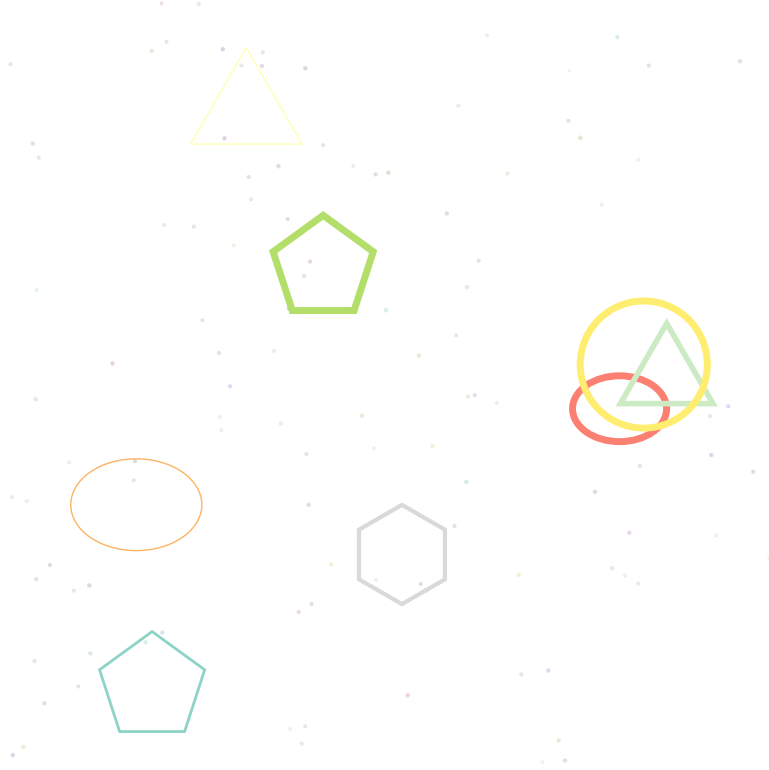[{"shape": "pentagon", "thickness": 1, "radius": 0.36, "center": [0.198, 0.108]}, {"shape": "triangle", "thickness": 0.5, "radius": 0.42, "center": [0.32, 0.855]}, {"shape": "oval", "thickness": 2.5, "radius": 0.31, "center": [0.805, 0.469]}, {"shape": "oval", "thickness": 0.5, "radius": 0.43, "center": [0.177, 0.345]}, {"shape": "pentagon", "thickness": 2.5, "radius": 0.34, "center": [0.42, 0.652]}, {"shape": "hexagon", "thickness": 1.5, "radius": 0.32, "center": [0.522, 0.28]}, {"shape": "triangle", "thickness": 2, "radius": 0.35, "center": [0.866, 0.511]}, {"shape": "circle", "thickness": 2.5, "radius": 0.41, "center": [0.836, 0.527]}]